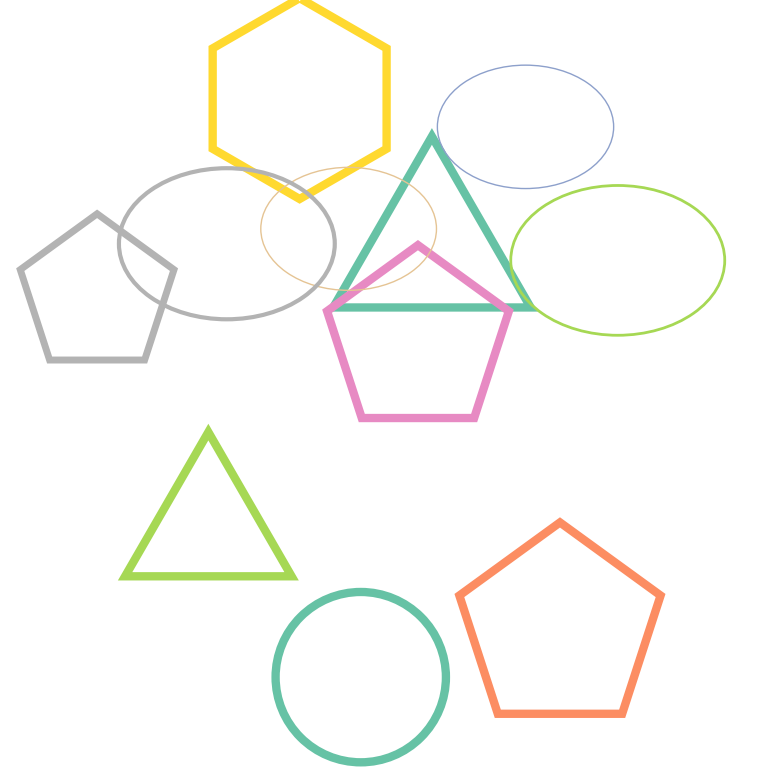[{"shape": "triangle", "thickness": 3, "radius": 0.74, "center": [0.561, 0.675]}, {"shape": "circle", "thickness": 3, "radius": 0.55, "center": [0.469, 0.121]}, {"shape": "pentagon", "thickness": 3, "radius": 0.69, "center": [0.727, 0.184]}, {"shape": "oval", "thickness": 0.5, "radius": 0.57, "center": [0.682, 0.835]}, {"shape": "pentagon", "thickness": 3, "radius": 0.62, "center": [0.543, 0.558]}, {"shape": "oval", "thickness": 1, "radius": 0.69, "center": [0.802, 0.662]}, {"shape": "triangle", "thickness": 3, "radius": 0.62, "center": [0.271, 0.314]}, {"shape": "hexagon", "thickness": 3, "radius": 0.65, "center": [0.389, 0.872]}, {"shape": "oval", "thickness": 0.5, "radius": 0.57, "center": [0.453, 0.703]}, {"shape": "pentagon", "thickness": 2.5, "radius": 0.52, "center": [0.126, 0.617]}, {"shape": "oval", "thickness": 1.5, "radius": 0.7, "center": [0.295, 0.683]}]